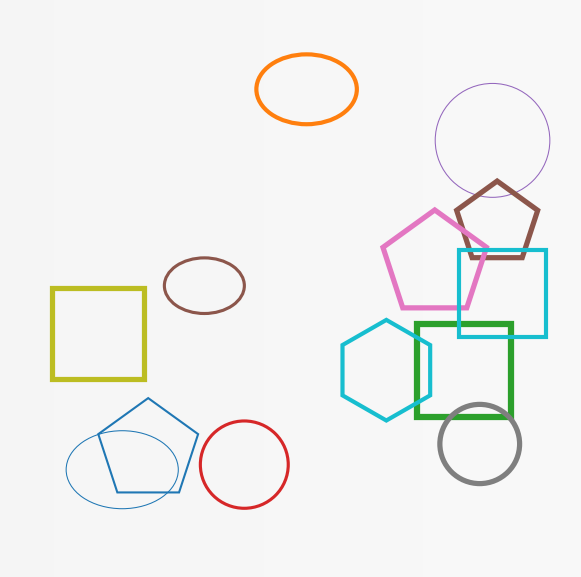[{"shape": "oval", "thickness": 0.5, "radius": 0.48, "center": [0.21, 0.186]}, {"shape": "pentagon", "thickness": 1, "radius": 0.45, "center": [0.255, 0.219]}, {"shape": "oval", "thickness": 2, "radius": 0.43, "center": [0.527, 0.845]}, {"shape": "square", "thickness": 3, "radius": 0.41, "center": [0.798, 0.358]}, {"shape": "circle", "thickness": 1.5, "radius": 0.38, "center": [0.42, 0.195]}, {"shape": "circle", "thickness": 0.5, "radius": 0.49, "center": [0.847, 0.756]}, {"shape": "oval", "thickness": 1.5, "radius": 0.34, "center": [0.352, 0.504]}, {"shape": "pentagon", "thickness": 2.5, "radius": 0.37, "center": [0.855, 0.612]}, {"shape": "pentagon", "thickness": 2.5, "radius": 0.47, "center": [0.748, 0.542]}, {"shape": "circle", "thickness": 2.5, "radius": 0.34, "center": [0.825, 0.23]}, {"shape": "square", "thickness": 2.5, "radius": 0.4, "center": [0.168, 0.422]}, {"shape": "hexagon", "thickness": 2, "radius": 0.44, "center": [0.665, 0.358]}, {"shape": "square", "thickness": 2, "radius": 0.37, "center": [0.865, 0.491]}]